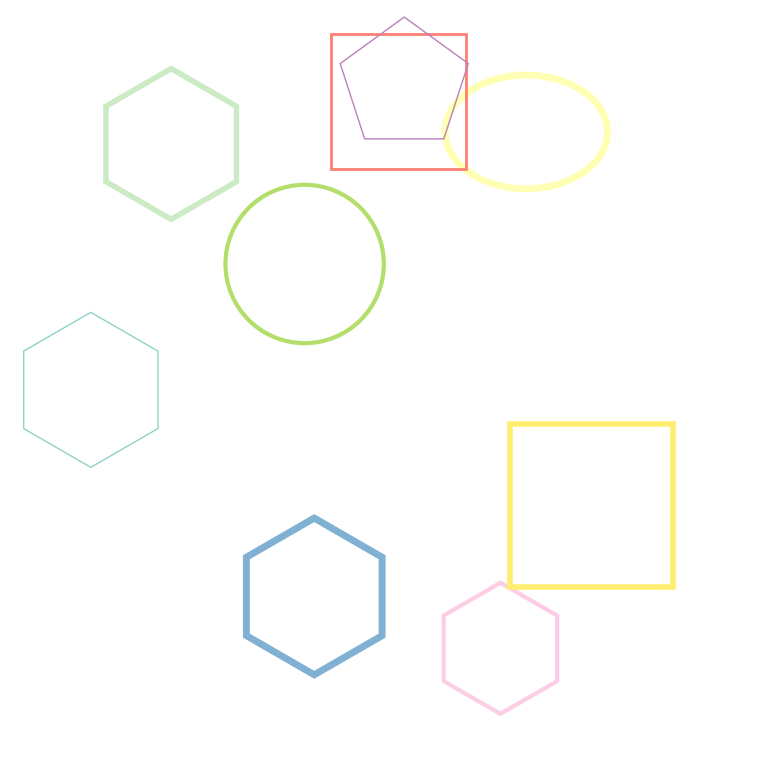[{"shape": "hexagon", "thickness": 0.5, "radius": 0.5, "center": [0.118, 0.494]}, {"shape": "oval", "thickness": 2.5, "radius": 0.53, "center": [0.683, 0.829]}, {"shape": "square", "thickness": 1, "radius": 0.44, "center": [0.518, 0.869]}, {"shape": "hexagon", "thickness": 2.5, "radius": 0.51, "center": [0.408, 0.225]}, {"shape": "circle", "thickness": 1.5, "radius": 0.51, "center": [0.396, 0.657]}, {"shape": "hexagon", "thickness": 1.5, "radius": 0.43, "center": [0.65, 0.158]}, {"shape": "pentagon", "thickness": 0.5, "radius": 0.44, "center": [0.525, 0.89]}, {"shape": "hexagon", "thickness": 2, "radius": 0.49, "center": [0.222, 0.813]}, {"shape": "square", "thickness": 2, "radius": 0.53, "center": [0.768, 0.344]}]